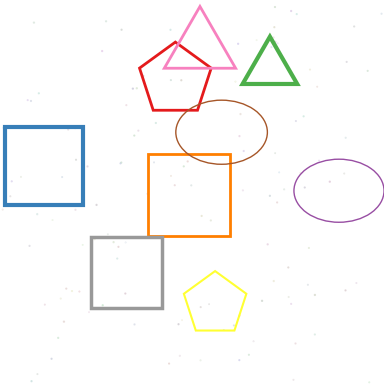[{"shape": "pentagon", "thickness": 2, "radius": 0.49, "center": [0.456, 0.793]}, {"shape": "square", "thickness": 3, "radius": 0.51, "center": [0.115, 0.569]}, {"shape": "triangle", "thickness": 3, "radius": 0.41, "center": [0.701, 0.823]}, {"shape": "oval", "thickness": 1, "radius": 0.58, "center": [0.88, 0.505]}, {"shape": "square", "thickness": 2, "radius": 0.53, "center": [0.492, 0.493]}, {"shape": "pentagon", "thickness": 1.5, "radius": 0.43, "center": [0.559, 0.211]}, {"shape": "oval", "thickness": 1, "radius": 0.59, "center": [0.576, 0.657]}, {"shape": "triangle", "thickness": 2, "radius": 0.53, "center": [0.519, 0.876]}, {"shape": "square", "thickness": 2.5, "radius": 0.46, "center": [0.328, 0.292]}]